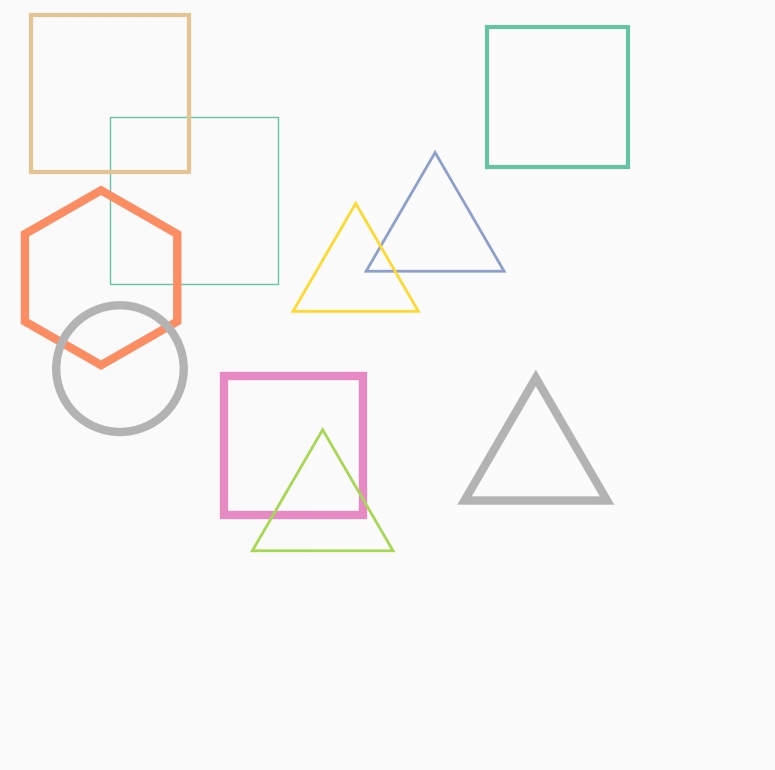[{"shape": "square", "thickness": 0.5, "radius": 0.54, "center": [0.25, 0.74]}, {"shape": "square", "thickness": 1.5, "radius": 0.45, "center": [0.719, 0.874]}, {"shape": "hexagon", "thickness": 3, "radius": 0.57, "center": [0.13, 0.639]}, {"shape": "triangle", "thickness": 1, "radius": 0.51, "center": [0.561, 0.699]}, {"shape": "square", "thickness": 3, "radius": 0.45, "center": [0.379, 0.421]}, {"shape": "triangle", "thickness": 1, "radius": 0.52, "center": [0.416, 0.337]}, {"shape": "triangle", "thickness": 1, "radius": 0.47, "center": [0.459, 0.642]}, {"shape": "square", "thickness": 1.5, "radius": 0.51, "center": [0.142, 0.879]}, {"shape": "circle", "thickness": 3, "radius": 0.41, "center": [0.155, 0.521]}, {"shape": "triangle", "thickness": 3, "radius": 0.53, "center": [0.691, 0.403]}]